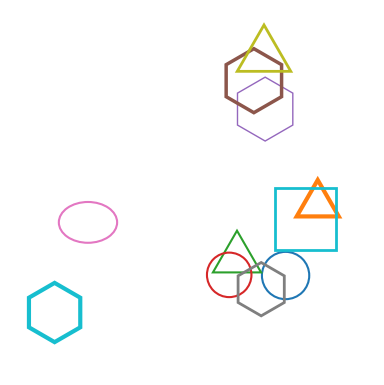[{"shape": "circle", "thickness": 1.5, "radius": 0.31, "center": [0.742, 0.284]}, {"shape": "triangle", "thickness": 3, "radius": 0.32, "center": [0.825, 0.469]}, {"shape": "triangle", "thickness": 1.5, "radius": 0.36, "center": [0.616, 0.329]}, {"shape": "circle", "thickness": 1.5, "radius": 0.29, "center": [0.595, 0.286]}, {"shape": "hexagon", "thickness": 1, "radius": 0.41, "center": [0.689, 0.717]}, {"shape": "hexagon", "thickness": 2.5, "radius": 0.42, "center": [0.659, 0.79]}, {"shape": "oval", "thickness": 1.5, "radius": 0.38, "center": [0.229, 0.422]}, {"shape": "hexagon", "thickness": 2, "radius": 0.35, "center": [0.678, 0.249]}, {"shape": "triangle", "thickness": 2, "radius": 0.4, "center": [0.686, 0.855]}, {"shape": "hexagon", "thickness": 3, "radius": 0.38, "center": [0.142, 0.188]}, {"shape": "square", "thickness": 2, "radius": 0.4, "center": [0.793, 0.432]}]